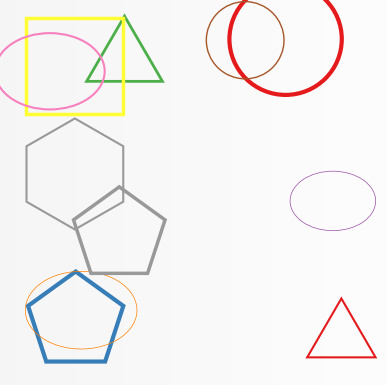[{"shape": "triangle", "thickness": 1.5, "radius": 0.51, "center": [0.881, 0.123]}, {"shape": "circle", "thickness": 3, "radius": 0.72, "center": [0.737, 0.898]}, {"shape": "pentagon", "thickness": 3, "radius": 0.65, "center": [0.195, 0.165]}, {"shape": "triangle", "thickness": 2, "radius": 0.56, "center": [0.321, 0.845]}, {"shape": "oval", "thickness": 0.5, "radius": 0.55, "center": [0.859, 0.478]}, {"shape": "oval", "thickness": 0.5, "radius": 0.72, "center": [0.209, 0.194]}, {"shape": "square", "thickness": 2.5, "radius": 0.62, "center": [0.192, 0.829]}, {"shape": "circle", "thickness": 1, "radius": 0.5, "center": [0.633, 0.896]}, {"shape": "oval", "thickness": 1.5, "radius": 0.71, "center": [0.129, 0.815]}, {"shape": "hexagon", "thickness": 1.5, "radius": 0.72, "center": [0.193, 0.548]}, {"shape": "pentagon", "thickness": 2.5, "radius": 0.62, "center": [0.308, 0.39]}]